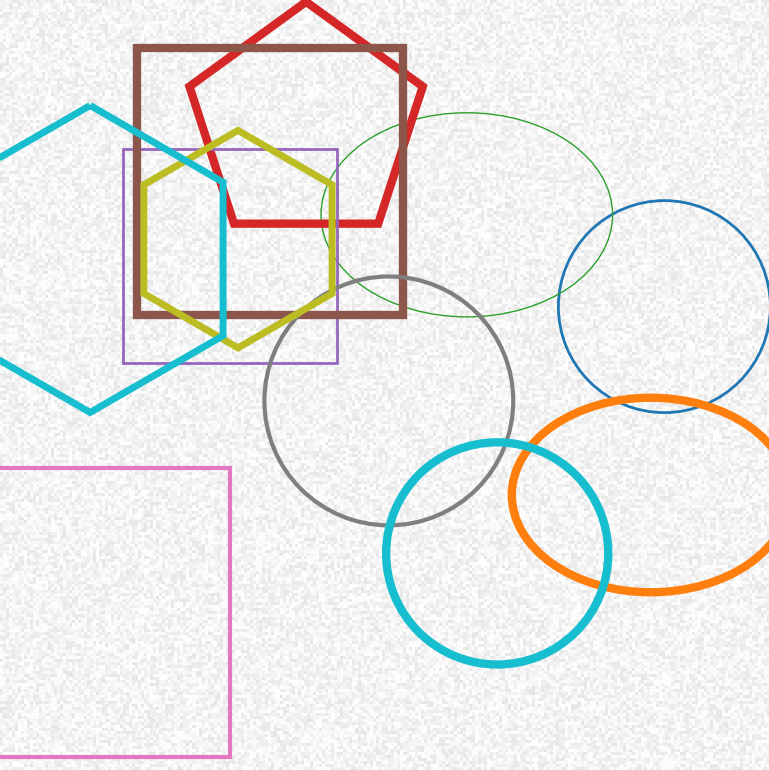[{"shape": "circle", "thickness": 1, "radius": 0.69, "center": [0.863, 0.602]}, {"shape": "oval", "thickness": 3, "radius": 0.9, "center": [0.845, 0.357]}, {"shape": "oval", "thickness": 0.5, "radius": 0.95, "center": [0.606, 0.721]}, {"shape": "pentagon", "thickness": 3, "radius": 0.8, "center": [0.398, 0.838]}, {"shape": "square", "thickness": 1, "radius": 0.69, "center": [0.299, 0.667]}, {"shape": "square", "thickness": 3, "radius": 0.87, "center": [0.351, 0.764]}, {"shape": "square", "thickness": 1.5, "radius": 0.94, "center": [0.111, 0.205]}, {"shape": "circle", "thickness": 1.5, "radius": 0.81, "center": [0.505, 0.479]}, {"shape": "hexagon", "thickness": 2.5, "radius": 0.71, "center": [0.309, 0.689]}, {"shape": "hexagon", "thickness": 2.5, "radius": 1.0, "center": [0.117, 0.664]}, {"shape": "circle", "thickness": 3, "radius": 0.72, "center": [0.646, 0.281]}]